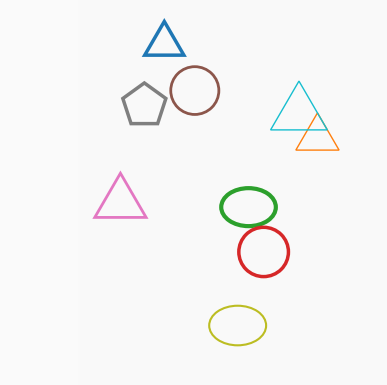[{"shape": "triangle", "thickness": 2.5, "radius": 0.29, "center": [0.424, 0.886]}, {"shape": "triangle", "thickness": 1, "radius": 0.32, "center": [0.819, 0.642]}, {"shape": "oval", "thickness": 3, "radius": 0.35, "center": [0.641, 0.462]}, {"shape": "circle", "thickness": 2.5, "radius": 0.32, "center": [0.68, 0.346]}, {"shape": "circle", "thickness": 2, "radius": 0.31, "center": [0.503, 0.765]}, {"shape": "triangle", "thickness": 2, "radius": 0.38, "center": [0.311, 0.474]}, {"shape": "pentagon", "thickness": 2.5, "radius": 0.29, "center": [0.373, 0.726]}, {"shape": "oval", "thickness": 1.5, "radius": 0.37, "center": [0.613, 0.154]}, {"shape": "triangle", "thickness": 1, "radius": 0.42, "center": [0.771, 0.705]}]